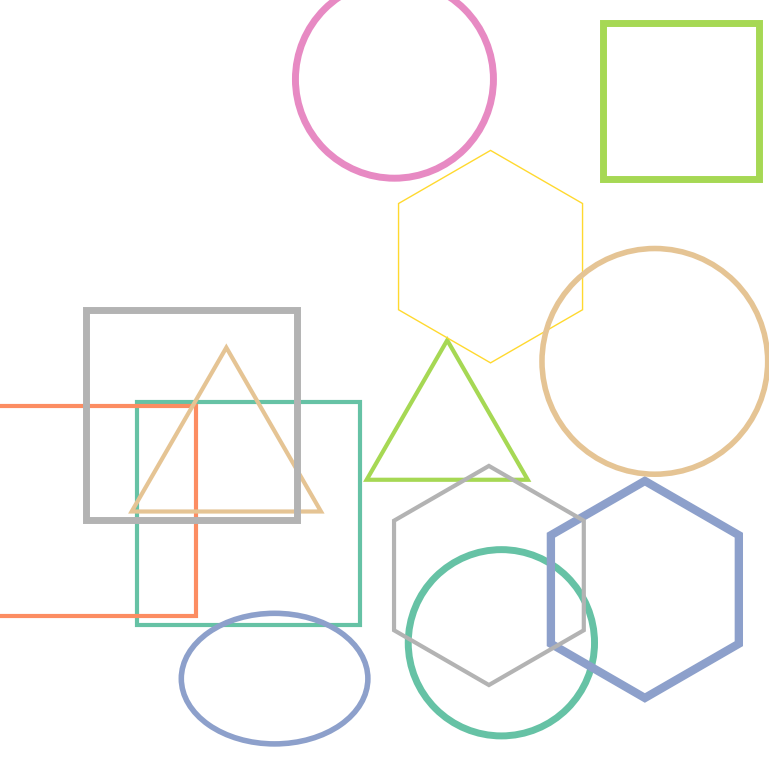[{"shape": "circle", "thickness": 2.5, "radius": 0.6, "center": [0.651, 0.165]}, {"shape": "square", "thickness": 1.5, "radius": 0.72, "center": [0.322, 0.333]}, {"shape": "square", "thickness": 1.5, "radius": 0.68, "center": [0.118, 0.336]}, {"shape": "hexagon", "thickness": 3, "radius": 0.7, "center": [0.837, 0.234]}, {"shape": "oval", "thickness": 2, "radius": 0.61, "center": [0.357, 0.119]}, {"shape": "circle", "thickness": 2.5, "radius": 0.64, "center": [0.512, 0.897]}, {"shape": "triangle", "thickness": 1.5, "radius": 0.6, "center": [0.581, 0.437]}, {"shape": "square", "thickness": 2.5, "radius": 0.51, "center": [0.884, 0.869]}, {"shape": "hexagon", "thickness": 0.5, "radius": 0.69, "center": [0.637, 0.667]}, {"shape": "triangle", "thickness": 1.5, "radius": 0.71, "center": [0.294, 0.407]}, {"shape": "circle", "thickness": 2, "radius": 0.73, "center": [0.85, 0.531]}, {"shape": "hexagon", "thickness": 1.5, "radius": 0.71, "center": [0.635, 0.253]}, {"shape": "square", "thickness": 2.5, "radius": 0.68, "center": [0.249, 0.461]}]